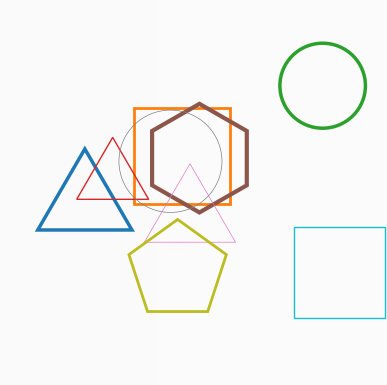[{"shape": "triangle", "thickness": 2.5, "radius": 0.7, "center": [0.219, 0.473]}, {"shape": "square", "thickness": 2, "radius": 0.62, "center": [0.469, 0.595]}, {"shape": "circle", "thickness": 2.5, "radius": 0.55, "center": [0.833, 0.777]}, {"shape": "triangle", "thickness": 1, "radius": 0.54, "center": [0.291, 0.536]}, {"shape": "hexagon", "thickness": 3, "radius": 0.71, "center": [0.515, 0.589]}, {"shape": "triangle", "thickness": 0.5, "radius": 0.68, "center": [0.49, 0.439]}, {"shape": "circle", "thickness": 0.5, "radius": 0.66, "center": [0.44, 0.581]}, {"shape": "pentagon", "thickness": 2, "radius": 0.66, "center": [0.458, 0.298]}, {"shape": "square", "thickness": 1, "radius": 0.59, "center": [0.875, 0.292]}]